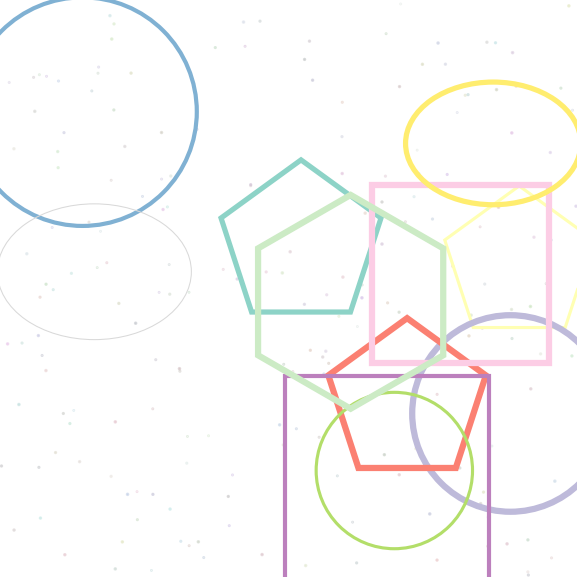[{"shape": "pentagon", "thickness": 2.5, "radius": 0.73, "center": [0.521, 0.577]}, {"shape": "pentagon", "thickness": 1.5, "radius": 0.68, "center": [0.899, 0.542]}, {"shape": "circle", "thickness": 3, "radius": 0.85, "center": [0.884, 0.283]}, {"shape": "pentagon", "thickness": 3, "radius": 0.72, "center": [0.705, 0.305]}, {"shape": "circle", "thickness": 2, "radius": 0.99, "center": [0.143, 0.806]}, {"shape": "circle", "thickness": 1.5, "radius": 0.68, "center": [0.683, 0.184]}, {"shape": "square", "thickness": 3, "radius": 0.77, "center": [0.798, 0.525]}, {"shape": "oval", "thickness": 0.5, "radius": 0.84, "center": [0.163, 0.529]}, {"shape": "square", "thickness": 2, "radius": 0.88, "center": [0.671, 0.171]}, {"shape": "hexagon", "thickness": 3, "radius": 0.93, "center": [0.607, 0.476]}, {"shape": "oval", "thickness": 2.5, "radius": 0.76, "center": [0.854, 0.751]}]